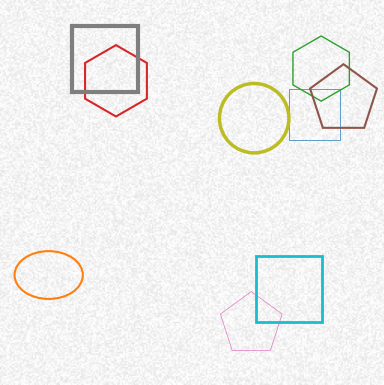[{"shape": "square", "thickness": 0.5, "radius": 0.33, "center": [0.816, 0.702]}, {"shape": "oval", "thickness": 1.5, "radius": 0.44, "center": [0.126, 0.286]}, {"shape": "hexagon", "thickness": 1, "radius": 0.42, "center": [0.834, 0.822]}, {"shape": "hexagon", "thickness": 1.5, "radius": 0.46, "center": [0.301, 0.79]}, {"shape": "pentagon", "thickness": 1.5, "radius": 0.46, "center": [0.892, 0.742]}, {"shape": "pentagon", "thickness": 0.5, "radius": 0.42, "center": [0.653, 0.158]}, {"shape": "square", "thickness": 3, "radius": 0.43, "center": [0.273, 0.846]}, {"shape": "circle", "thickness": 2.5, "radius": 0.45, "center": [0.66, 0.693]}, {"shape": "square", "thickness": 2, "radius": 0.43, "center": [0.752, 0.249]}]